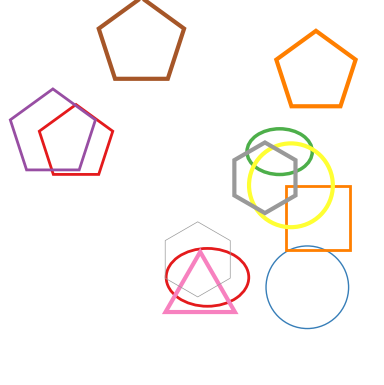[{"shape": "oval", "thickness": 2, "radius": 0.54, "center": [0.539, 0.28]}, {"shape": "pentagon", "thickness": 2, "radius": 0.5, "center": [0.197, 0.628]}, {"shape": "circle", "thickness": 1, "radius": 0.54, "center": [0.798, 0.254]}, {"shape": "oval", "thickness": 2.5, "radius": 0.42, "center": [0.726, 0.606]}, {"shape": "pentagon", "thickness": 2, "radius": 0.58, "center": [0.137, 0.653]}, {"shape": "square", "thickness": 2, "radius": 0.42, "center": [0.826, 0.434]}, {"shape": "pentagon", "thickness": 3, "radius": 0.54, "center": [0.821, 0.812]}, {"shape": "circle", "thickness": 3, "radius": 0.54, "center": [0.756, 0.519]}, {"shape": "pentagon", "thickness": 3, "radius": 0.58, "center": [0.367, 0.89]}, {"shape": "triangle", "thickness": 3, "radius": 0.52, "center": [0.52, 0.242]}, {"shape": "hexagon", "thickness": 0.5, "radius": 0.49, "center": [0.514, 0.326]}, {"shape": "hexagon", "thickness": 3, "radius": 0.46, "center": [0.688, 0.538]}]